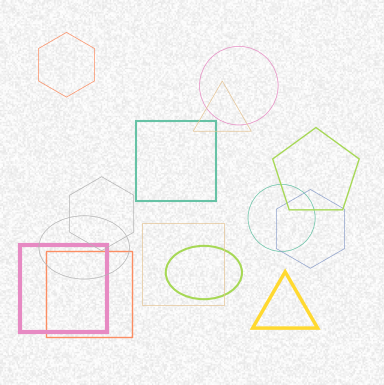[{"shape": "square", "thickness": 1.5, "radius": 0.52, "center": [0.457, 0.582]}, {"shape": "circle", "thickness": 0.5, "radius": 0.44, "center": [0.731, 0.434]}, {"shape": "hexagon", "thickness": 0.5, "radius": 0.42, "center": [0.173, 0.832]}, {"shape": "square", "thickness": 1, "radius": 0.56, "center": [0.231, 0.237]}, {"shape": "hexagon", "thickness": 0.5, "radius": 0.51, "center": [0.806, 0.406]}, {"shape": "square", "thickness": 3, "radius": 0.56, "center": [0.165, 0.251]}, {"shape": "circle", "thickness": 0.5, "radius": 0.51, "center": [0.62, 0.777]}, {"shape": "pentagon", "thickness": 1, "radius": 0.59, "center": [0.821, 0.551]}, {"shape": "oval", "thickness": 1.5, "radius": 0.49, "center": [0.53, 0.292]}, {"shape": "triangle", "thickness": 2.5, "radius": 0.49, "center": [0.741, 0.197]}, {"shape": "square", "thickness": 0.5, "radius": 0.53, "center": [0.475, 0.315]}, {"shape": "triangle", "thickness": 0.5, "radius": 0.44, "center": [0.577, 0.703]}, {"shape": "oval", "thickness": 0.5, "radius": 0.59, "center": [0.219, 0.357]}, {"shape": "hexagon", "thickness": 0.5, "radius": 0.48, "center": [0.264, 0.445]}]